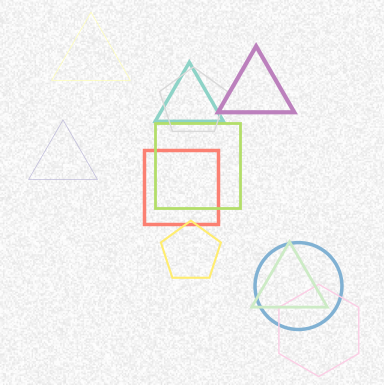[{"shape": "triangle", "thickness": 2.5, "radius": 0.51, "center": [0.492, 0.736]}, {"shape": "triangle", "thickness": 0.5, "radius": 0.59, "center": [0.236, 0.85]}, {"shape": "triangle", "thickness": 0.5, "radius": 0.52, "center": [0.164, 0.585]}, {"shape": "square", "thickness": 2.5, "radius": 0.48, "center": [0.47, 0.514]}, {"shape": "circle", "thickness": 2.5, "radius": 0.56, "center": [0.775, 0.257]}, {"shape": "square", "thickness": 2, "radius": 0.55, "center": [0.514, 0.57]}, {"shape": "hexagon", "thickness": 1, "radius": 0.6, "center": [0.828, 0.142]}, {"shape": "pentagon", "thickness": 1, "radius": 0.46, "center": [0.503, 0.734]}, {"shape": "triangle", "thickness": 3, "radius": 0.57, "center": [0.665, 0.766]}, {"shape": "triangle", "thickness": 2, "radius": 0.57, "center": [0.752, 0.259]}, {"shape": "pentagon", "thickness": 1.5, "radius": 0.41, "center": [0.496, 0.345]}]